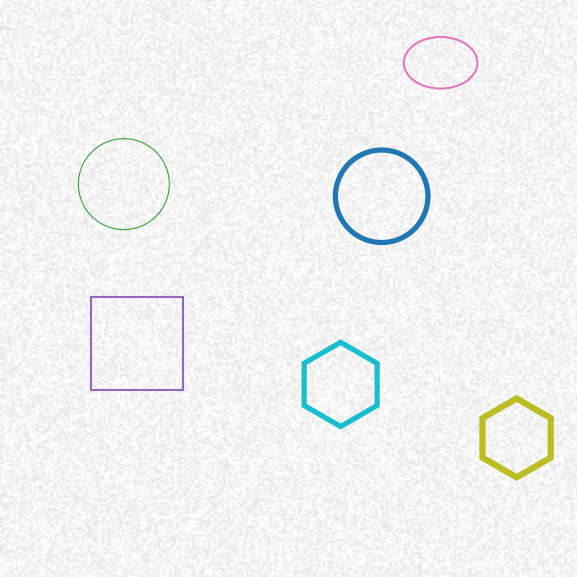[{"shape": "circle", "thickness": 2.5, "radius": 0.4, "center": [0.661, 0.659]}, {"shape": "circle", "thickness": 0.5, "radius": 0.39, "center": [0.214, 0.68]}, {"shape": "square", "thickness": 1, "radius": 0.4, "center": [0.237, 0.404]}, {"shape": "oval", "thickness": 1, "radius": 0.32, "center": [0.763, 0.89]}, {"shape": "hexagon", "thickness": 3, "radius": 0.34, "center": [0.895, 0.241]}, {"shape": "hexagon", "thickness": 2.5, "radius": 0.36, "center": [0.59, 0.333]}]